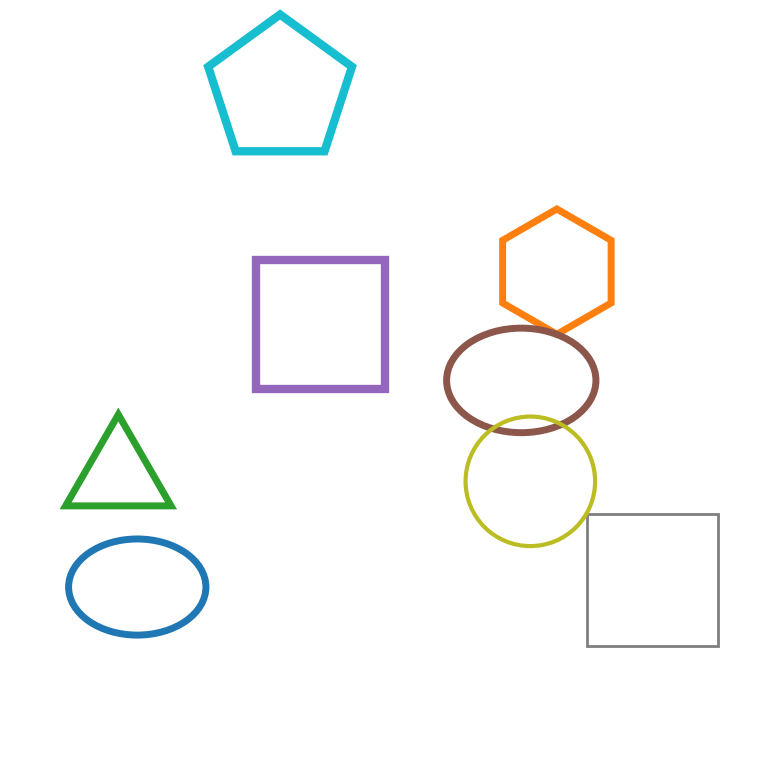[{"shape": "oval", "thickness": 2.5, "radius": 0.45, "center": [0.178, 0.238]}, {"shape": "hexagon", "thickness": 2.5, "radius": 0.41, "center": [0.723, 0.647]}, {"shape": "triangle", "thickness": 2.5, "radius": 0.4, "center": [0.154, 0.383]}, {"shape": "square", "thickness": 3, "radius": 0.42, "center": [0.416, 0.578]}, {"shape": "oval", "thickness": 2.5, "radius": 0.48, "center": [0.677, 0.506]}, {"shape": "square", "thickness": 1, "radius": 0.43, "center": [0.847, 0.247]}, {"shape": "circle", "thickness": 1.5, "radius": 0.42, "center": [0.689, 0.375]}, {"shape": "pentagon", "thickness": 3, "radius": 0.49, "center": [0.364, 0.883]}]